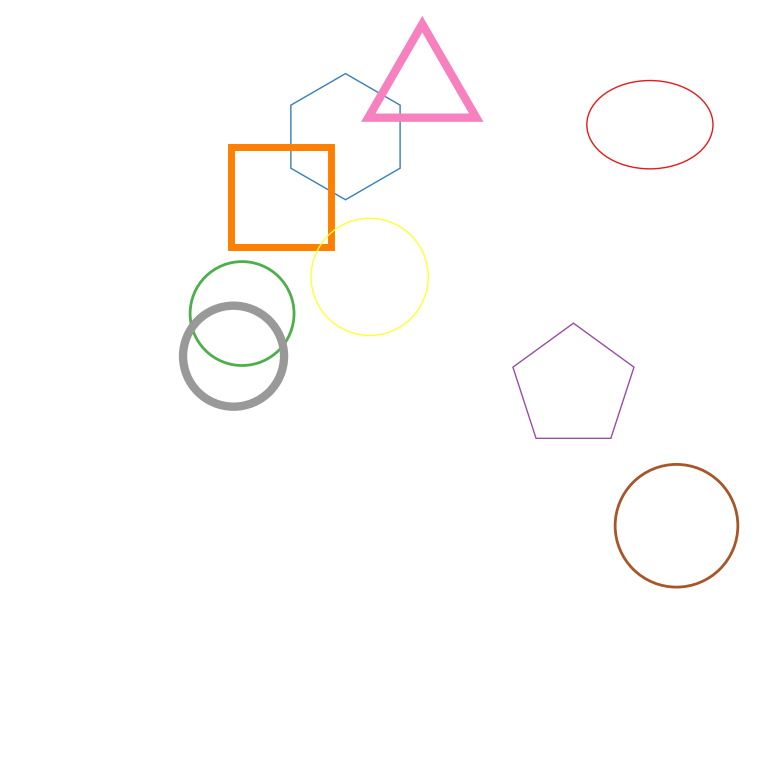[{"shape": "oval", "thickness": 0.5, "radius": 0.41, "center": [0.844, 0.838]}, {"shape": "hexagon", "thickness": 0.5, "radius": 0.41, "center": [0.449, 0.823]}, {"shape": "circle", "thickness": 1, "radius": 0.34, "center": [0.314, 0.593]}, {"shape": "pentagon", "thickness": 0.5, "radius": 0.41, "center": [0.745, 0.498]}, {"shape": "square", "thickness": 2.5, "radius": 0.32, "center": [0.365, 0.744]}, {"shape": "circle", "thickness": 0.5, "radius": 0.38, "center": [0.48, 0.64]}, {"shape": "circle", "thickness": 1, "radius": 0.4, "center": [0.879, 0.317]}, {"shape": "triangle", "thickness": 3, "radius": 0.4, "center": [0.548, 0.888]}, {"shape": "circle", "thickness": 3, "radius": 0.33, "center": [0.303, 0.537]}]